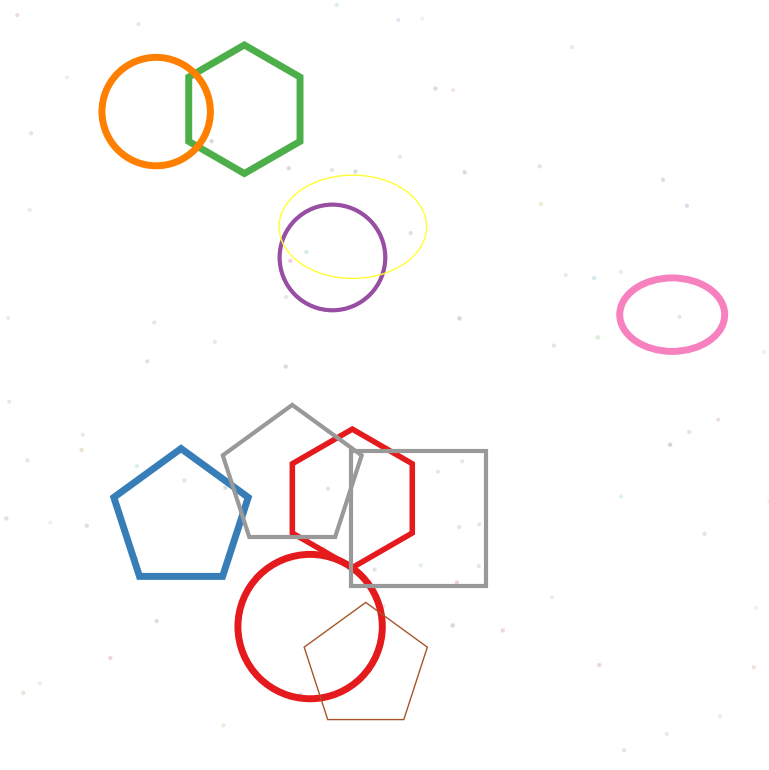[{"shape": "circle", "thickness": 2.5, "radius": 0.47, "center": [0.403, 0.186]}, {"shape": "hexagon", "thickness": 2, "radius": 0.45, "center": [0.458, 0.353]}, {"shape": "pentagon", "thickness": 2.5, "radius": 0.46, "center": [0.235, 0.326]}, {"shape": "hexagon", "thickness": 2.5, "radius": 0.42, "center": [0.317, 0.858]}, {"shape": "circle", "thickness": 1.5, "radius": 0.34, "center": [0.432, 0.666]}, {"shape": "circle", "thickness": 2.5, "radius": 0.35, "center": [0.203, 0.855]}, {"shape": "oval", "thickness": 0.5, "radius": 0.48, "center": [0.458, 0.705]}, {"shape": "pentagon", "thickness": 0.5, "radius": 0.42, "center": [0.475, 0.134]}, {"shape": "oval", "thickness": 2.5, "radius": 0.34, "center": [0.873, 0.591]}, {"shape": "pentagon", "thickness": 1.5, "radius": 0.47, "center": [0.38, 0.379]}, {"shape": "square", "thickness": 1.5, "radius": 0.44, "center": [0.543, 0.326]}]